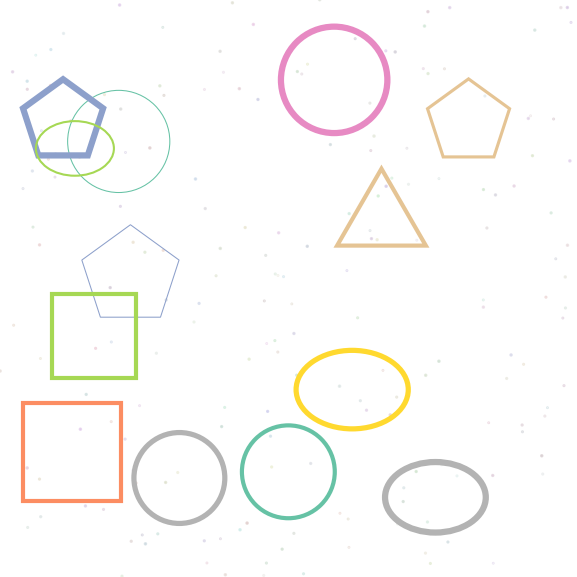[{"shape": "circle", "thickness": 0.5, "radius": 0.44, "center": [0.206, 0.754]}, {"shape": "circle", "thickness": 2, "radius": 0.4, "center": [0.499, 0.182]}, {"shape": "square", "thickness": 2, "radius": 0.43, "center": [0.125, 0.216]}, {"shape": "pentagon", "thickness": 0.5, "radius": 0.44, "center": [0.226, 0.521]}, {"shape": "pentagon", "thickness": 3, "radius": 0.36, "center": [0.109, 0.789]}, {"shape": "circle", "thickness": 3, "radius": 0.46, "center": [0.579, 0.861]}, {"shape": "square", "thickness": 2, "radius": 0.36, "center": [0.162, 0.417]}, {"shape": "oval", "thickness": 1, "radius": 0.34, "center": [0.13, 0.742]}, {"shape": "oval", "thickness": 2.5, "radius": 0.49, "center": [0.61, 0.324]}, {"shape": "pentagon", "thickness": 1.5, "radius": 0.37, "center": [0.811, 0.788]}, {"shape": "triangle", "thickness": 2, "radius": 0.44, "center": [0.661, 0.618]}, {"shape": "oval", "thickness": 3, "radius": 0.44, "center": [0.754, 0.138]}, {"shape": "circle", "thickness": 2.5, "radius": 0.39, "center": [0.311, 0.171]}]